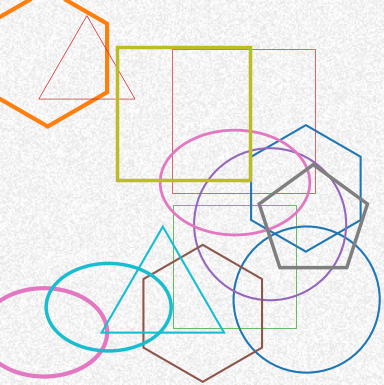[{"shape": "hexagon", "thickness": 1.5, "radius": 0.82, "center": [0.794, 0.511]}, {"shape": "circle", "thickness": 1.5, "radius": 0.95, "center": [0.796, 0.222]}, {"shape": "hexagon", "thickness": 3, "radius": 0.89, "center": [0.124, 0.849]}, {"shape": "square", "thickness": 0.5, "radius": 0.8, "center": [0.608, 0.308]}, {"shape": "triangle", "thickness": 0.5, "radius": 0.72, "center": [0.226, 0.815]}, {"shape": "square", "thickness": 0.5, "radius": 0.93, "center": [0.632, 0.686]}, {"shape": "circle", "thickness": 1.5, "radius": 0.99, "center": [0.702, 0.418]}, {"shape": "hexagon", "thickness": 1.5, "radius": 0.89, "center": [0.527, 0.186]}, {"shape": "oval", "thickness": 2, "radius": 0.97, "center": [0.61, 0.526]}, {"shape": "oval", "thickness": 3, "radius": 0.82, "center": [0.114, 0.137]}, {"shape": "pentagon", "thickness": 2.5, "radius": 0.74, "center": [0.814, 0.425]}, {"shape": "square", "thickness": 2.5, "radius": 0.86, "center": [0.477, 0.706]}, {"shape": "triangle", "thickness": 1.5, "radius": 0.92, "center": [0.423, 0.228]}, {"shape": "oval", "thickness": 2.5, "radius": 0.81, "center": [0.282, 0.202]}]